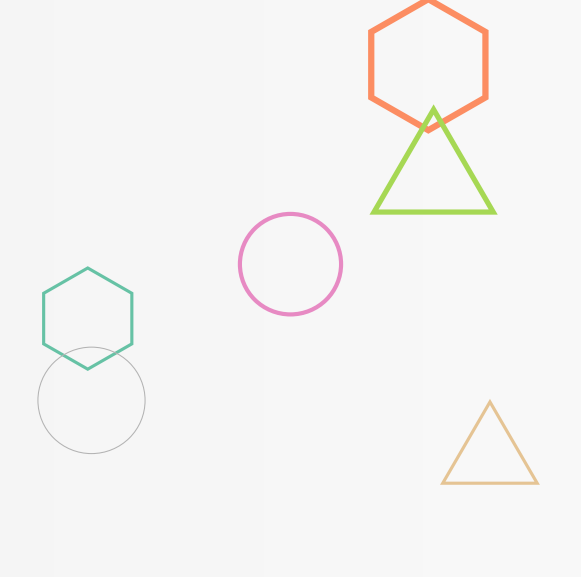[{"shape": "hexagon", "thickness": 1.5, "radius": 0.44, "center": [0.151, 0.447]}, {"shape": "hexagon", "thickness": 3, "radius": 0.57, "center": [0.737, 0.887]}, {"shape": "circle", "thickness": 2, "radius": 0.44, "center": [0.5, 0.542]}, {"shape": "triangle", "thickness": 2.5, "radius": 0.59, "center": [0.746, 0.691]}, {"shape": "triangle", "thickness": 1.5, "radius": 0.47, "center": [0.843, 0.209]}, {"shape": "circle", "thickness": 0.5, "radius": 0.46, "center": [0.157, 0.306]}]